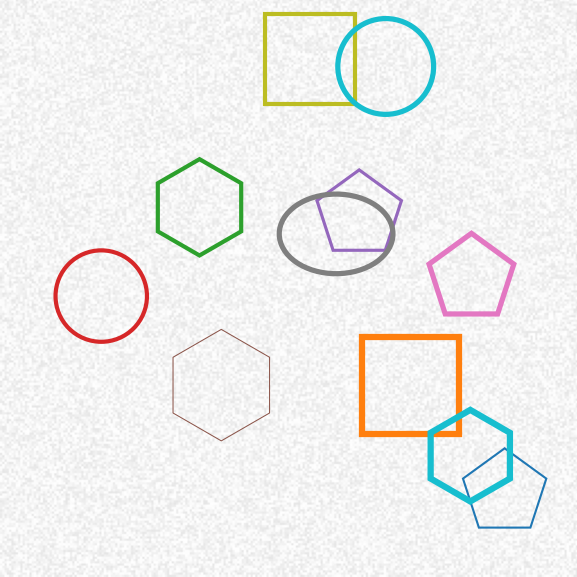[{"shape": "pentagon", "thickness": 1, "radius": 0.38, "center": [0.874, 0.147]}, {"shape": "square", "thickness": 3, "radius": 0.42, "center": [0.711, 0.331]}, {"shape": "hexagon", "thickness": 2, "radius": 0.42, "center": [0.345, 0.64]}, {"shape": "circle", "thickness": 2, "radius": 0.4, "center": [0.175, 0.486]}, {"shape": "pentagon", "thickness": 1.5, "radius": 0.38, "center": [0.622, 0.628]}, {"shape": "hexagon", "thickness": 0.5, "radius": 0.48, "center": [0.383, 0.332]}, {"shape": "pentagon", "thickness": 2.5, "radius": 0.39, "center": [0.816, 0.518]}, {"shape": "oval", "thickness": 2.5, "radius": 0.49, "center": [0.582, 0.594]}, {"shape": "square", "thickness": 2, "radius": 0.39, "center": [0.536, 0.897]}, {"shape": "circle", "thickness": 2.5, "radius": 0.41, "center": [0.668, 0.884]}, {"shape": "hexagon", "thickness": 3, "radius": 0.4, "center": [0.814, 0.21]}]